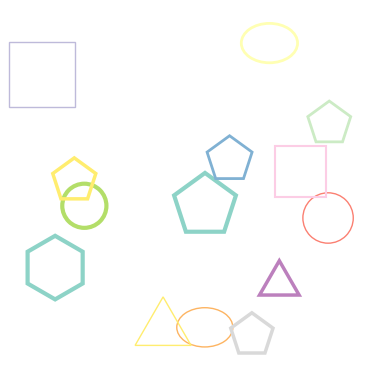[{"shape": "pentagon", "thickness": 3, "radius": 0.42, "center": [0.532, 0.466]}, {"shape": "hexagon", "thickness": 3, "radius": 0.41, "center": [0.143, 0.305]}, {"shape": "oval", "thickness": 2, "radius": 0.37, "center": [0.7, 0.888]}, {"shape": "square", "thickness": 1, "radius": 0.42, "center": [0.109, 0.807]}, {"shape": "circle", "thickness": 1, "radius": 0.33, "center": [0.852, 0.434]}, {"shape": "pentagon", "thickness": 2, "radius": 0.31, "center": [0.596, 0.586]}, {"shape": "oval", "thickness": 1, "radius": 0.36, "center": [0.532, 0.15]}, {"shape": "circle", "thickness": 3, "radius": 0.29, "center": [0.219, 0.466]}, {"shape": "square", "thickness": 1.5, "radius": 0.33, "center": [0.78, 0.555]}, {"shape": "pentagon", "thickness": 2.5, "radius": 0.29, "center": [0.654, 0.13]}, {"shape": "triangle", "thickness": 2.5, "radius": 0.3, "center": [0.726, 0.263]}, {"shape": "pentagon", "thickness": 2, "radius": 0.29, "center": [0.855, 0.679]}, {"shape": "pentagon", "thickness": 2.5, "radius": 0.29, "center": [0.193, 0.531]}, {"shape": "triangle", "thickness": 1, "radius": 0.42, "center": [0.424, 0.145]}]